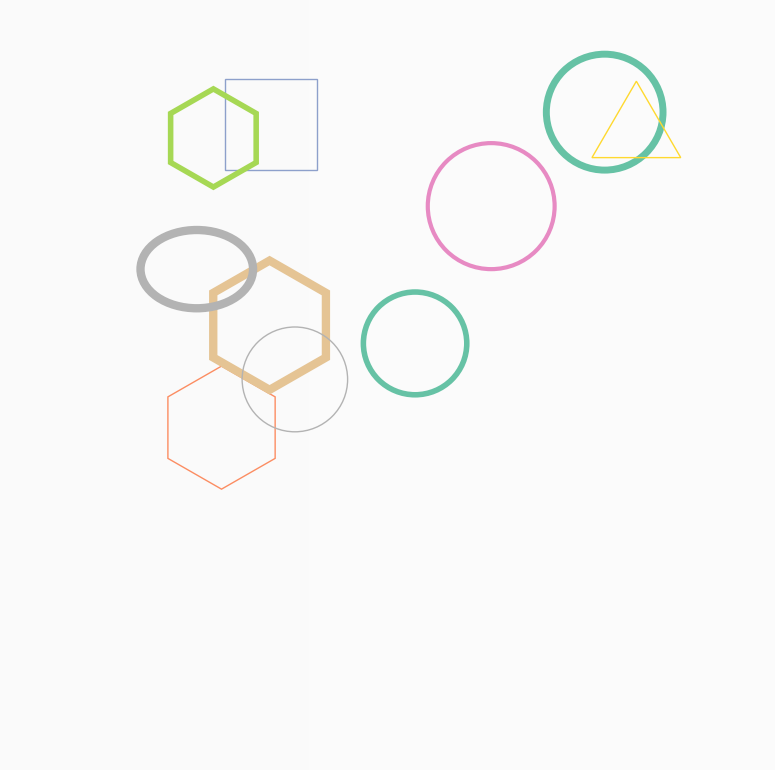[{"shape": "circle", "thickness": 2, "radius": 0.33, "center": [0.536, 0.554]}, {"shape": "circle", "thickness": 2.5, "radius": 0.38, "center": [0.78, 0.854]}, {"shape": "hexagon", "thickness": 0.5, "radius": 0.4, "center": [0.286, 0.445]}, {"shape": "square", "thickness": 0.5, "radius": 0.3, "center": [0.35, 0.838]}, {"shape": "circle", "thickness": 1.5, "radius": 0.41, "center": [0.634, 0.732]}, {"shape": "hexagon", "thickness": 2, "radius": 0.32, "center": [0.275, 0.821]}, {"shape": "triangle", "thickness": 0.5, "radius": 0.33, "center": [0.821, 0.828]}, {"shape": "hexagon", "thickness": 3, "radius": 0.42, "center": [0.348, 0.578]}, {"shape": "oval", "thickness": 3, "radius": 0.36, "center": [0.254, 0.65]}, {"shape": "circle", "thickness": 0.5, "radius": 0.34, "center": [0.38, 0.507]}]